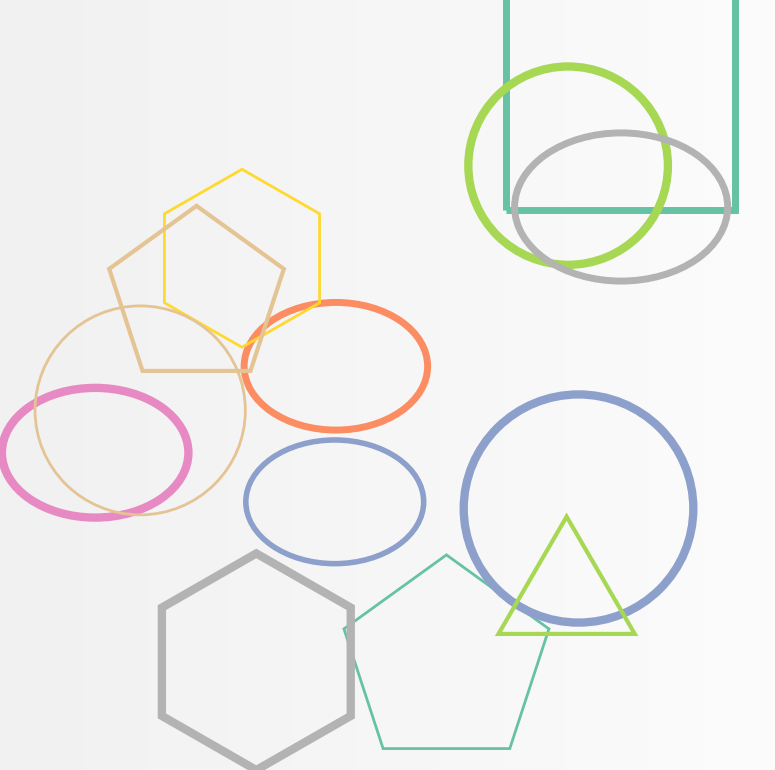[{"shape": "square", "thickness": 2.5, "radius": 0.74, "center": [0.801, 0.875]}, {"shape": "pentagon", "thickness": 1, "radius": 0.7, "center": [0.576, 0.14]}, {"shape": "oval", "thickness": 2.5, "radius": 0.59, "center": [0.433, 0.524]}, {"shape": "oval", "thickness": 2, "radius": 0.57, "center": [0.432, 0.348]}, {"shape": "circle", "thickness": 3, "radius": 0.74, "center": [0.746, 0.34]}, {"shape": "oval", "thickness": 3, "radius": 0.6, "center": [0.123, 0.412]}, {"shape": "circle", "thickness": 3, "radius": 0.64, "center": [0.733, 0.785]}, {"shape": "triangle", "thickness": 1.5, "radius": 0.51, "center": [0.731, 0.227]}, {"shape": "hexagon", "thickness": 1, "radius": 0.58, "center": [0.312, 0.665]}, {"shape": "circle", "thickness": 1, "radius": 0.68, "center": [0.181, 0.467]}, {"shape": "pentagon", "thickness": 1.5, "radius": 0.59, "center": [0.254, 0.614]}, {"shape": "oval", "thickness": 2.5, "radius": 0.69, "center": [0.801, 0.731]}, {"shape": "hexagon", "thickness": 3, "radius": 0.7, "center": [0.331, 0.141]}]